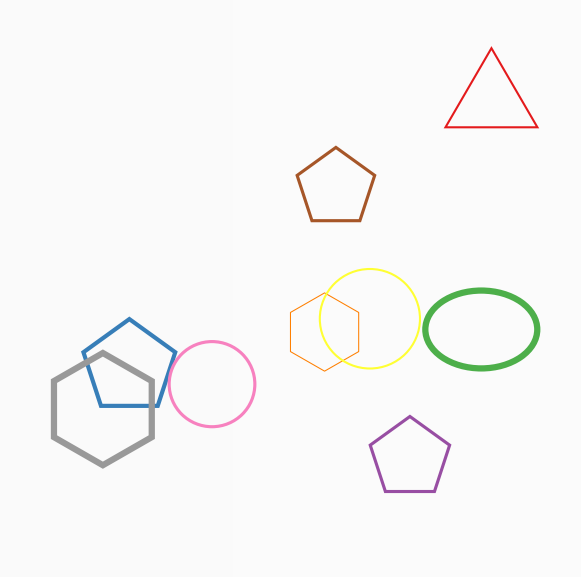[{"shape": "triangle", "thickness": 1, "radius": 0.46, "center": [0.845, 0.824]}, {"shape": "pentagon", "thickness": 2, "radius": 0.42, "center": [0.223, 0.364]}, {"shape": "oval", "thickness": 3, "radius": 0.48, "center": [0.828, 0.429]}, {"shape": "pentagon", "thickness": 1.5, "radius": 0.36, "center": [0.705, 0.206]}, {"shape": "hexagon", "thickness": 0.5, "radius": 0.34, "center": [0.558, 0.424]}, {"shape": "circle", "thickness": 1, "radius": 0.43, "center": [0.636, 0.447]}, {"shape": "pentagon", "thickness": 1.5, "radius": 0.35, "center": [0.578, 0.674]}, {"shape": "circle", "thickness": 1.5, "radius": 0.37, "center": [0.365, 0.334]}, {"shape": "hexagon", "thickness": 3, "radius": 0.49, "center": [0.177, 0.291]}]